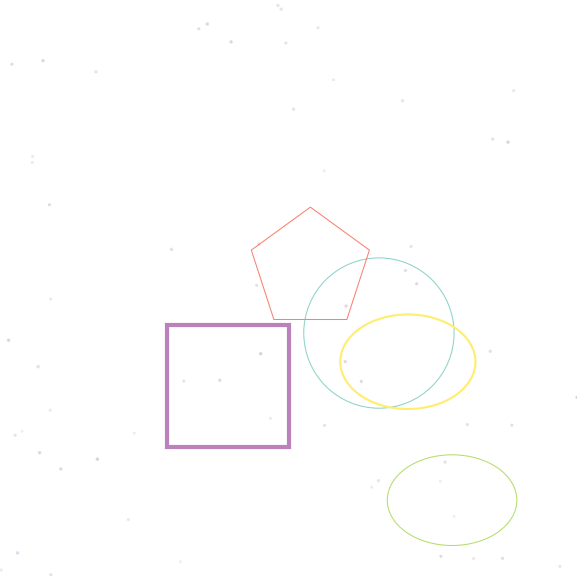[{"shape": "circle", "thickness": 0.5, "radius": 0.65, "center": [0.656, 0.422]}, {"shape": "pentagon", "thickness": 0.5, "radius": 0.54, "center": [0.537, 0.533]}, {"shape": "oval", "thickness": 0.5, "radius": 0.56, "center": [0.783, 0.133]}, {"shape": "square", "thickness": 2, "radius": 0.53, "center": [0.395, 0.331]}, {"shape": "oval", "thickness": 1, "radius": 0.58, "center": [0.706, 0.373]}]